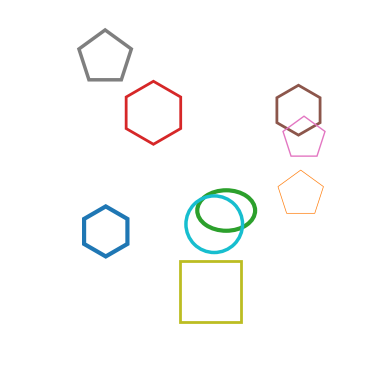[{"shape": "hexagon", "thickness": 3, "radius": 0.32, "center": [0.275, 0.399]}, {"shape": "pentagon", "thickness": 0.5, "radius": 0.31, "center": [0.781, 0.496]}, {"shape": "oval", "thickness": 3, "radius": 0.38, "center": [0.588, 0.453]}, {"shape": "hexagon", "thickness": 2, "radius": 0.41, "center": [0.399, 0.707]}, {"shape": "hexagon", "thickness": 2, "radius": 0.32, "center": [0.775, 0.714]}, {"shape": "pentagon", "thickness": 1, "radius": 0.29, "center": [0.79, 0.641]}, {"shape": "pentagon", "thickness": 2.5, "radius": 0.36, "center": [0.273, 0.851]}, {"shape": "square", "thickness": 2, "radius": 0.39, "center": [0.547, 0.243]}, {"shape": "circle", "thickness": 2.5, "radius": 0.37, "center": [0.556, 0.418]}]